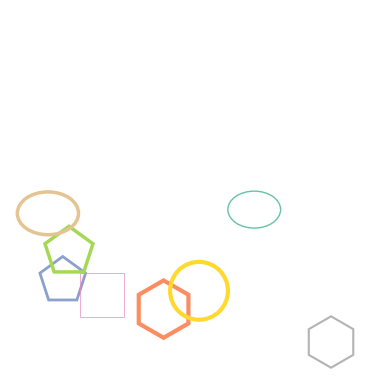[{"shape": "oval", "thickness": 1, "radius": 0.34, "center": [0.66, 0.456]}, {"shape": "hexagon", "thickness": 3, "radius": 0.37, "center": [0.425, 0.197]}, {"shape": "pentagon", "thickness": 2, "radius": 0.31, "center": [0.163, 0.271]}, {"shape": "square", "thickness": 0.5, "radius": 0.29, "center": [0.264, 0.234]}, {"shape": "pentagon", "thickness": 2.5, "radius": 0.33, "center": [0.179, 0.347]}, {"shape": "circle", "thickness": 3, "radius": 0.38, "center": [0.517, 0.245]}, {"shape": "oval", "thickness": 2.5, "radius": 0.4, "center": [0.125, 0.446]}, {"shape": "hexagon", "thickness": 1.5, "radius": 0.33, "center": [0.86, 0.112]}]